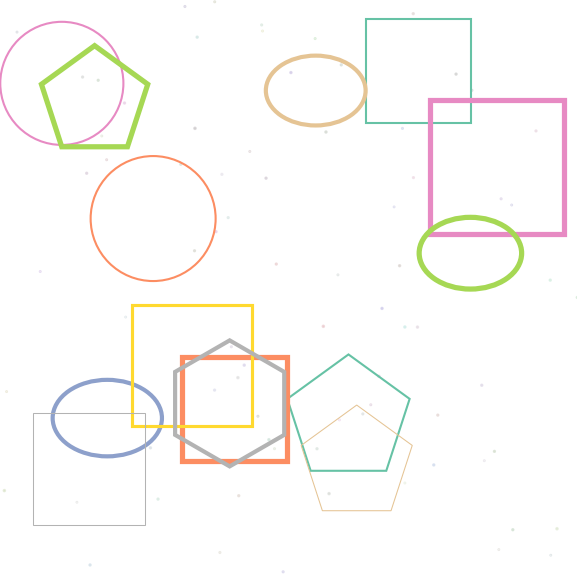[{"shape": "square", "thickness": 1, "radius": 0.45, "center": [0.725, 0.876]}, {"shape": "pentagon", "thickness": 1, "radius": 0.56, "center": [0.603, 0.274]}, {"shape": "circle", "thickness": 1, "radius": 0.54, "center": [0.265, 0.621]}, {"shape": "square", "thickness": 2.5, "radius": 0.45, "center": [0.406, 0.291]}, {"shape": "oval", "thickness": 2, "radius": 0.47, "center": [0.186, 0.275]}, {"shape": "circle", "thickness": 1, "radius": 0.53, "center": [0.107, 0.855]}, {"shape": "square", "thickness": 2.5, "radius": 0.58, "center": [0.861, 0.71]}, {"shape": "pentagon", "thickness": 2.5, "radius": 0.48, "center": [0.164, 0.823]}, {"shape": "oval", "thickness": 2.5, "radius": 0.44, "center": [0.815, 0.561]}, {"shape": "square", "thickness": 1.5, "radius": 0.52, "center": [0.333, 0.366]}, {"shape": "pentagon", "thickness": 0.5, "radius": 0.51, "center": [0.618, 0.197]}, {"shape": "oval", "thickness": 2, "radius": 0.43, "center": [0.547, 0.842]}, {"shape": "square", "thickness": 0.5, "radius": 0.49, "center": [0.154, 0.187]}, {"shape": "hexagon", "thickness": 2, "radius": 0.55, "center": [0.398, 0.301]}]